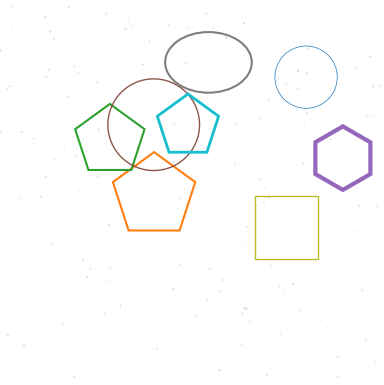[{"shape": "circle", "thickness": 0.5, "radius": 0.4, "center": [0.795, 0.8]}, {"shape": "pentagon", "thickness": 1.5, "radius": 0.56, "center": [0.4, 0.492]}, {"shape": "pentagon", "thickness": 1.5, "radius": 0.47, "center": [0.285, 0.635]}, {"shape": "hexagon", "thickness": 3, "radius": 0.41, "center": [0.891, 0.589]}, {"shape": "circle", "thickness": 1, "radius": 0.6, "center": [0.399, 0.676]}, {"shape": "oval", "thickness": 1.5, "radius": 0.56, "center": [0.541, 0.838]}, {"shape": "square", "thickness": 1, "radius": 0.41, "center": [0.745, 0.408]}, {"shape": "pentagon", "thickness": 2, "radius": 0.42, "center": [0.488, 0.672]}]